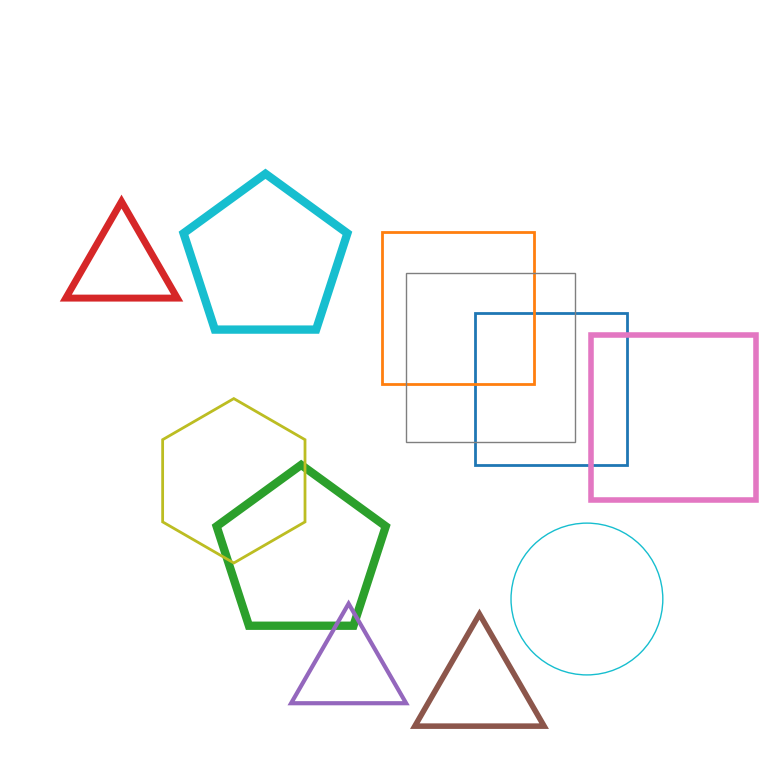[{"shape": "square", "thickness": 1, "radius": 0.49, "center": [0.716, 0.495]}, {"shape": "square", "thickness": 1, "radius": 0.5, "center": [0.595, 0.6]}, {"shape": "pentagon", "thickness": 3, "radius": 0.58, "center": [0.391, 0.281]}, {"shape": "triangle", "thickness": 2.5, "radius": 0.42, "center": [0.158, 0.655]}, {"shape": "triangle", "thickness": 1.5, "radius": 0.43, "center": [0.453, 0.13]}, {"shape": "triangle", "thickness": 2, "radius": 0.48, "center": [0.623, 0.105]}, {"shape": "square", "thickness": 2, "radius": 0.54, "center": [0.875, 0.457]}, {"shape": "square", "thickness": 0.5, "radius": 0.55, "center": [0.637, 0.536]}, {"shape": "hexagon", "thickness": 1, "radius": 0.53, "center": [0.304, 0.376]}, {"shape": "pentagon", "thickness": 3, "radius": 0.56, "center": [0.345, 0.662]}, {"shape": "circle", "thickness": 0.5, "radius": 0.49, "center": [0.762, 0.222]}]